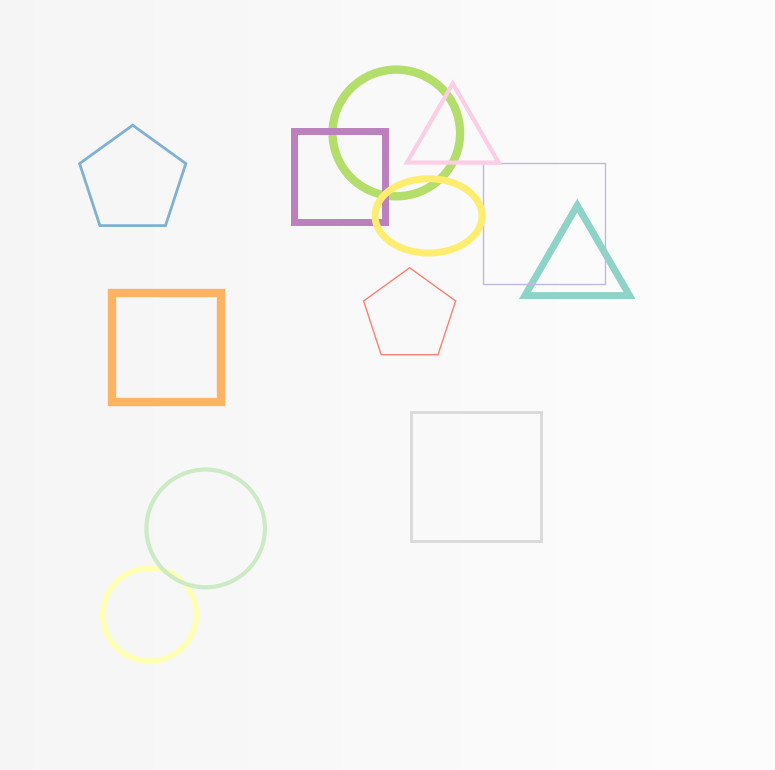[{"shape": "triangle", "thickness": 2.5, "radius": 0.39, "center": [0.745, 0.655]}, {"shape": "circle", "thickness": 2, "radius": 0.3, "center": [0.193, 0.202]}, {"shape": "square", "thickness": 0.5, "radius": 0.39, "center": [0.702, 0.709]}, {"shape": "pentagon", "thickness": 0.5, "radius": 0.31, "center": [0.529, 0.59]}, {"shape": "pentagon", "thickness": 1, "radius": 0.36, "center": [0.171, 0.765]}, {"shape": "square", "thickness": 3, "radius": 0.35, "center": [0.215, 0.549]}, {"shape": "circle", "thickness": 3, "radius": 0.41, "center": [0.511, 0.827]}, {"shape": "triangle", "thickness": 1.5, "radius": 0.34, "center": [0.584, 0.823]}, {"shape": "square", "thickness": 1, "radius": 0.42, "center": [0.614, 0.382]}, {"shape": "square", "thickness": 2.5, "radius": 0.3, "center": [0.438, 0.771]}, {"shape": "circle", "thickness": 1.5, "radius": 0.38, "center": [0.265, 0.314]}, {"shape": "oval", "thickness": 2.5, "radius": 0.34, "center": [0.553, 0.72]}]